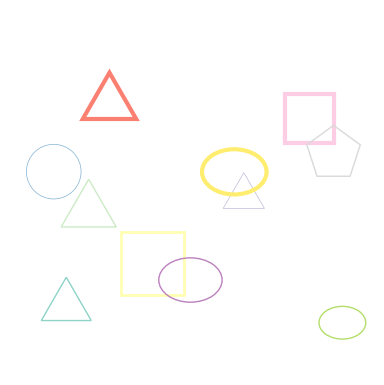[{"shape": "triangle", "thickness": 1, "radius": 0.37, "center": [0.172, 0.205]}, {"shape": "square", "thickness": 2, "radius": 0.41, "center": [0.396, 0.317]}, {"shape": "triangle", "thickness": 0.5, "radius": 0.31, "center": [0.633, 0.49]}, {"shape": "triangle", "thickness": 3, "radius": 0.4, "center": [0.284, 0.731]}, {"shape": "circle", "thickness": 0.5, "radius": 0.35, "center": [0.14, 0.554]}, {"shape": "oval", "thickness": 1, "radius": 0.3, "center": [0.889, 0.162]}, {"shape": "square", "thickness": 3, "radius": 0.32, "center": [0.804, 0.692]}, {"shape": "pentagon", "thickness": 1, "radius": 0.36, "center": [0.866, 0.601]}, {"shape": "oval", "thickness": 1, "radius": 0.41, "center": [0.495, 0.273]}, {"shape": "triangle", "thickness": 1, "radius": 0.41, "center": [0.23, 0.452]}, {"shape": "oval", "thickness": 3, "radius": 0.42, "center": [0.609, 0.554]}]